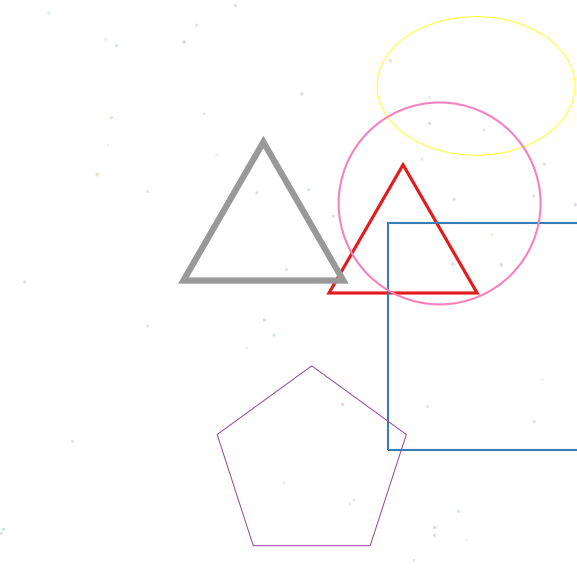[{"shape": "triangle", "thickness": 1.5, "radius": 0.74, "center": [0.698, 0.566]}, {"shape": "square", "thickness": 1, "radius": 0.98, "center": [0.868, 0.416]}, {"shape": "pentagon", "thickness": 0.5, "radius": 0.86, "center": [0.54, 0.193]}, {"shape": "oval", "thickness": 0.5, "radius": 0.86, "center": [0.824, 0.85]}, {"shape": "circle", "thickness": 1, "radius": 0.87, "center": [0.761, 0.647]}, {"shape": "triangle", "thickness": 3, "radius": 0.8, "center": [0.456, 0.593]}]